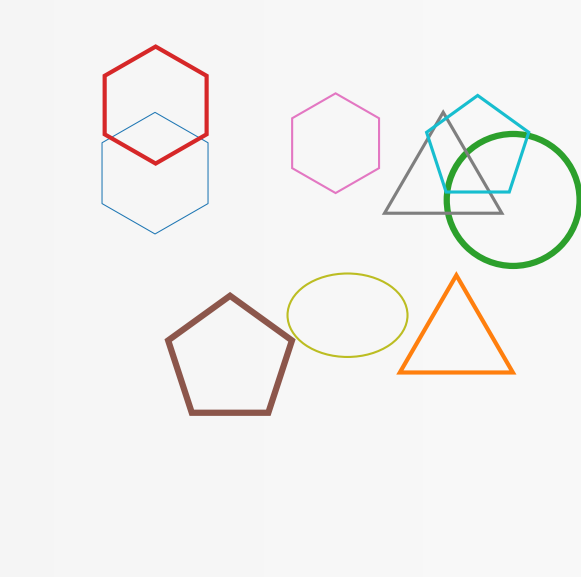[{"shape": "hexagon", "thickness": 0.5, "radius": 0.53, "center": [0.267, 0.699]}, {"shape": "triangle", "thickness": 2, "radius": 0.56, "center": [0.785, 0.41]}, {"shape": "circle", "thickness": 3, "radius": 0.57, "center": [0.883, 0.653]}, {"shape": "hexagon", "thickness": 2, "radius": 0.51, "center": [0.268, 0.817]}, {"shape": "pentagon", "thickness": 3, "radius": 0.56, "center": [0.396, 0.375]}, {"shape": "hexagon", "thickness": 1, "radius": 0.43, "center": [0.577, 0.751]}, {"shape": "triangle", "thickness": 1.5, "radius": 0.58, "center": [0.762, 0.688]}, {"shape": "oval", "thickness": 1, "radius": 0.52, "center": [0.598, 0.453]}, {"shape": "pentagon", "thickness": 1.5, "radius": 0.46, "center": [0.822, 0.741]}]